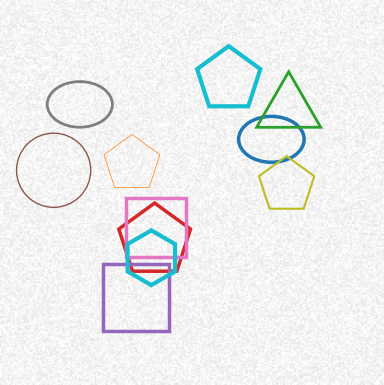[{"shape": "oval", "thickness": 2.5, "radius": 0.43, "center": [0.705, 0.638]}, {"shape": "pentagon", "thickness": 0.5, "radius": 0.38, "center": [0.343, 0.575]}, {"shape": "triangle", "thickness": 2, "radius": 0.48, "center": [0.75, 0.717]}, {"shape": "pentagon", "thickness": 2.5, "radius": 0.49, "center": [0.402, 0.375]}, {"shape": "square", "thickness": 2.5, "radius": 0.43, "center": [0.353, 0.228]}, {"shape": "circle", "thickness": 1, "radius": 0.48, "center": [0.139, 0.558]}, {"shape": "square", "thickness": 2.5, "radius": 0.39, "center": [0.405, 0.409]}, {"shape": "oval", "thickness": 2, "radius": 0.42, "center": [0.207, 0.729]}, {"shape": "pentagon", "thickness": 1.5, "radius": 0.38, "center": [0.744, 0.519]}, {"shape": "hexagon", "thickness": 3, "radius": 0.36, "center": [0.393, 0.331]}, {"shape": "pentagon", "thickness": 3, "radius": 0.43, "center": [0.594, 0.794]}]